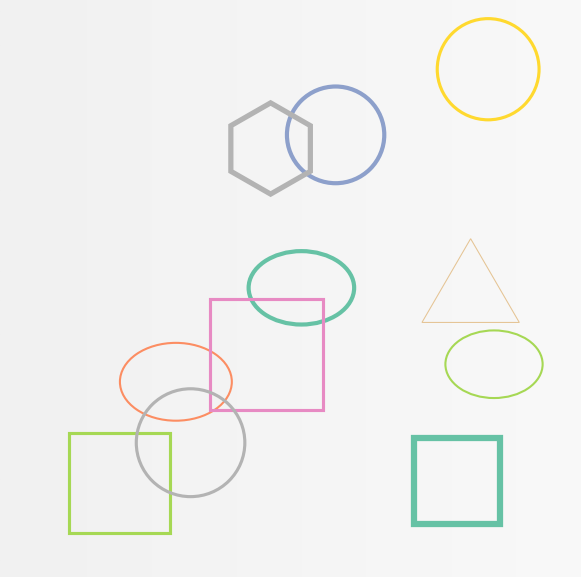[{"shape": "oval", "thickness": 2, "radius": 0.45, "center": [0.519, 0.501]}, {"shape": "square", "thickness": 3, "radius": 0.37, "center": [0.786, 0.166]}, {"shape": "oval", "thickness": 1, "radius": 0.48, "center": [0.303, 0.338]}, {"shape": "circle", "thickness": 2, "radius": 0.42, "center": [0.577, 0.766]}, {"shape": "square", "thickness": 1.5, "radius": 0.48, "center": [0.458, 0.386]}, {"shape": "oval", "thickness": 1, "radius": 0.42, "center": [0.85, 0.368]}, {"shape": "square", "thickness": 1.5, "radius": 0.44, "center": [0.206, 0.163]}, {"shape": "circle", "thickness": 1.5, "radius": 0.44, "center": [0.84, 0.879]}, {"shape": "triangle", "thickness": 0.5, "radius": 0.48, "center": [0.81, 0.489]}, {"shape": "hexagon", "thickness": 2.5, "radius": 0.39, "center": [0.466, 0.742]}, {"shape": "circle", "thickness": 1.5, "radius": 0.47, "center": [0.328, 0.233]}]